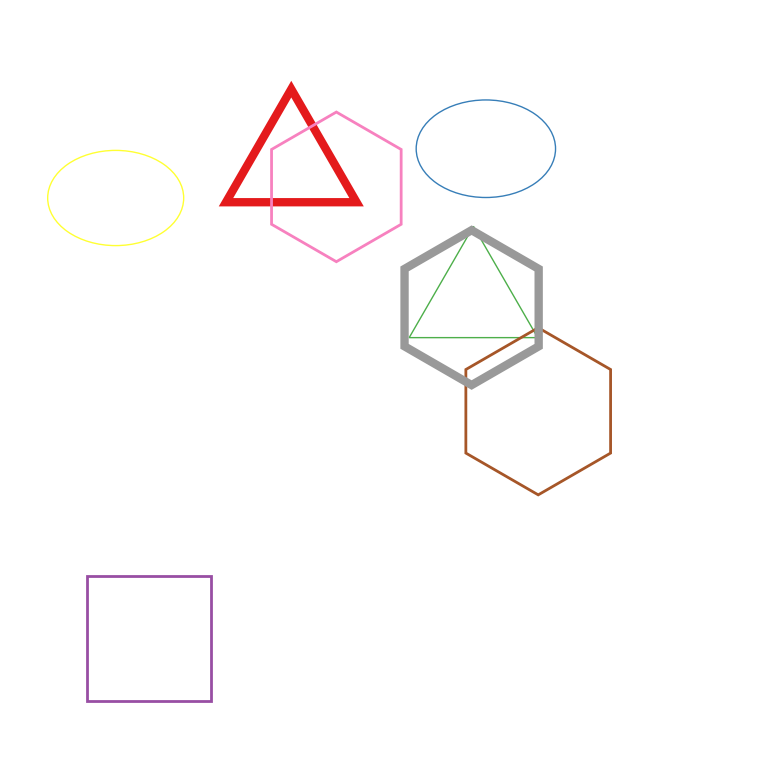[{"shape": "triangle", "thickness": 3, "radius": 0.49, "center": [0.378, 0.786]}, {"shape": "oval", "thickness": 0.5, "radius": 0.45, "center": [0.631, 0.807]}, {"shape": "triangle", "thickness": 0.5, "radius": 0.48, "center": [0.615, 0.61]}, {"shape": "square", "thickness": 1, "radius": 0.41, "center": [0.194, 0.17]}, {"shape": "oval", "thickness": 0.5, "radius": 0.44, "center": [0.15, 0.743]}, {"shape": "hexagon", "thickness": 1, "radius": 0.54, "center": [0.699, 0.466]}, {"shape": "hexagon", "thickness": 1, "radius": 0.49, "center": [0.437, 0.757]}, {"shape": "hexagon", "thickness": 3, "radius": 0.5, "center": [0.612, 0.6]}]